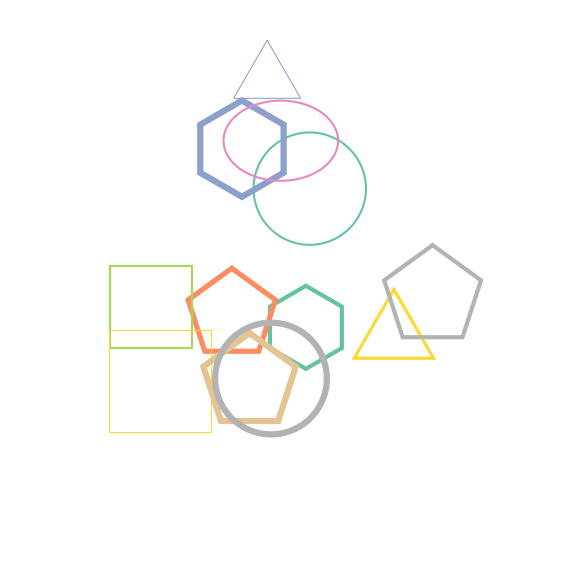[{"shape": "hexagon", "thickness": 2, "radius": 0.36, "center": [0.53, 0.432]}, {"shape": "circle", "thickness": 1, "radius": 0.49, "center": [0.536, 0.673]}, {"shape": "pentagon", "thickness": 2.5, "radius": 0.4, "center": [0.401, 0.455]}, {"shape": "hexagon", "thickness": 3, "radius": 0.42, "center": [0.419, 0.742]}, {"shape": "triangle", "thickness": 0.5, "radius": 0.34, "center": [0.463, 0.862]}, {"shape": "oval", "thickness": 1, "radius": 0.5, "center": [0.486, 0.755]}, {"shape": "square", "thickness": 1, "radius": 0.35, "center": [0.261, 0.468]}, {"shape": "square", "thickness": 0.5, "radius": 0.44, "center": [0.278, 0.339]}, {"shape": "triangle", "thickness": 1.5, "radius": 0.4, "center": [0.682, 0.418]}, {"shape": "pentagon", "thickness": 3, "radius": 0.42, "center": [0.432, 0.338]}, {"shape": "pentagon", "thickness": 2, "radius": 0.44, "center": [0.749, 0.486]}, {"shape": "circle", "thickness": 3, "radius": 0.48, "center": [0.469, 0.344]}]